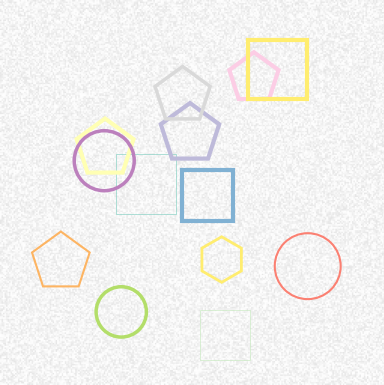[{"shape": "square", "thickness": 0.5, "radius": 0.39, "center": [0.379, 0.521]}, {"shape": "pentagon", "thickness": 3, "radius": 0.39, "center": [0.273, 0.615]}, {"shape": "pentagon", "thickness": 3, "radius": 0.4, "center": [0.494, 0.653]}, {"shape": "circle", "thickness": 1.5, "radius": 0.43, "center": [0.799, 0.309]}, {"shape": "square", "thickness": 3, "radius": 0.33, "center": [0.539, 0.492]}, {"shape": "pentagon", "thickness": 1.5, "radius": 0.39, "center": [0.158, 0.32]}, {"shape": "circle", "thickness": 2.5, "radius": 0.33, "center": [0.315, 0.19]}, {"shape": "pentagon", "thickness": 3, "radius": 0.34, "center": [0.66, 0.797]}, {"shape": "pentagon", "thickness": 2.5, "radius": 0.38, "center": [0.474, 0.752]}, {"shape": "circle", "thickness": 2.5, "radius": 0.39, "center": [0.271, 0.583]}, {"shape": "square", "thickness": 0.5, "radius": 0.33, "center": [0.585, 0.129]}, {"shape": "square", "thickness": 3, "radius": 0.39, "center": [0.721, 0.819]}, {"shape": "hexagon", "thickness": 2, "radius": 0.3, "center": [0.576, 0.326]}]